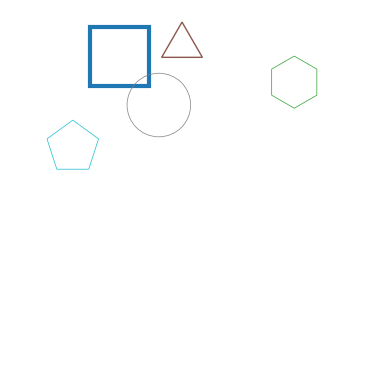[{"shape": "square", "thickness": 3, "radius": 0.38, "center": [0.311, 0.852]}, {"shape": "hexagon", "thickness": 0.5, "radius": 0.34, "center": [0.764, 0.787]}, {"shape": "triangle", "thickness": 1, "radius": 0.31, "center": [0.473, 0.882]}, {"shape": "circle", "thickness": 0.5, "radius": 0.41, "center": [0.413, 0.727]}, {"shape": "pentagon", "thickness": 0.5, "radius": 0.35, "center": [0.189, 0.618]}]